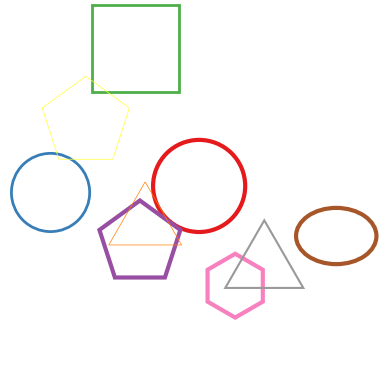[{"shape": "circle", "thickness": 3, "radius": 0.6, "center": [0.517, 0.517]}, {"shape": "circle", "thickness": 2, "radius": 0.51, "center": [0.131, 0.5]}, {"shape": "square", "thickness": 2, "radius": 0.56, "center": [0.352, 0.874]}, {"shape": "pentagon", "thickness": 3, "radius": 0.55, "center": [0.363, 0.369]}, {"shape": "triangle", "thickness": 0.5, "radius": 0.55, "center": [0.377, 0.418]}, {"shape": "pentagon", "thickness": 0.5, "radius": 0.6, "center": [0.223, 0.683]}, {"shape": "oval", "thickness": 3, "radius": 0.52, "center": [0.873, 0.387]}, {"shape": "hexagon", "thickness": 3, "radius": 0.41, "center": [0.611, 0.258]}, {"shape": "triangle", "thickness": 1.5, "radius": 0.59, "center": [0.686, 0.311]}]